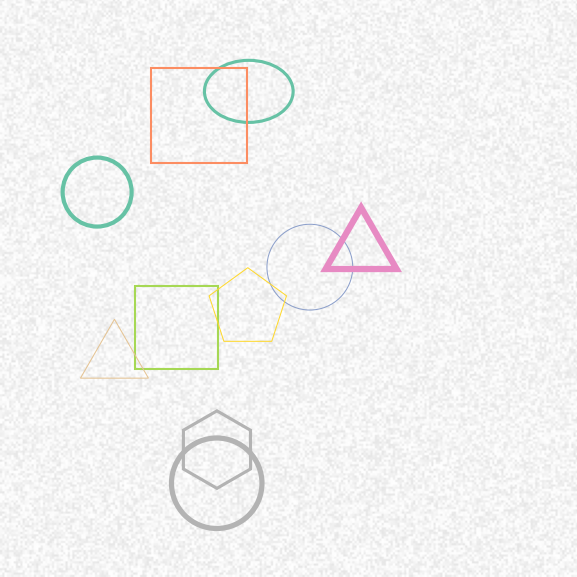[{"shape": "oval", "thickness": 1.5, "radius": 0.38, "center": [0.431, 0.841]}, {"shape": "circle", "thickness": 2, "radius": 0.3, "center": [0.168, 0.667]}, {"shape": "square", "thickness": 1, "radius": 0.41, "center": [0.345, 0.799]}, {"shape": "circle", "thickness": 0.5, "radius": 0.37, "center": [0.537, 0.537]}, {"shape": "triangle", "thickness": 3, "radius": 0.35, "center": [0.625, 0.569]}, {"shape": "square", "thickness": 1, "radius": 0.36, "center": [0.306, 0.433]}, {"shape": "pentagon", "thickness": 0.5, "radius": 0.35, "center": [0.429, 0.465]}, {"shape": "triangle", "thickness": 0.5, "radius": 0.34, "center": [0.198, 0.378]}, {"shape": "hexagon", "thickness": 1.5, "radius": 0.34, "center": [0.376, 0.221]}, {"shape": "circle", "thickness": 2.5, "radius": 0.39, "center": [0.375, 0.162]}]